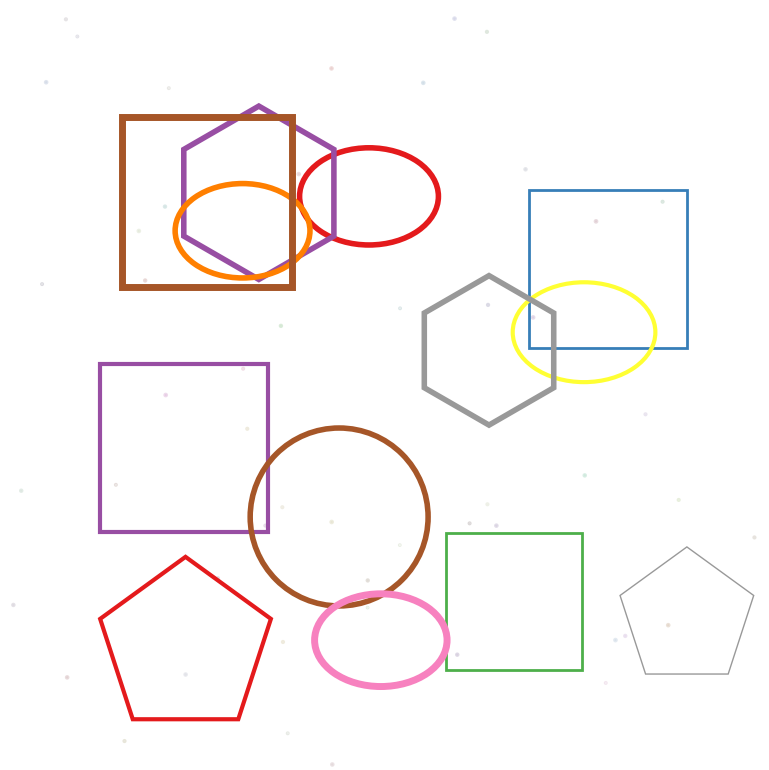[{"shape": "oval", "thickness": 2, "radius": 0.45, "center": [0.479, 0.745]}, {"shape": "pentagon", "thickness": 1.5, "radius": 0.58, "center": [0.241, 0.16]}, {"shape": "square", "thickness": 1, "radius": 0.51, "center": [0.79, 0.65]}, {"shape": "square", "thickness": 1, "radius": 0.44, "center": [0.667, 0.219]}, {"shape": "square", "thickness": 1.5, "radius": 0.55, "center": [0.24, 0.418]}, {"shape": "hexagon", "thickness": 2, "radius": 0.56, "center": [0.336, 0.75]}, {"shape": "oval", "thickness": 2, "radius": 0.44, "center": [0.315, 0.7]}, {"shape": "oval", "thickness": 1.5, "radius": 0.46, "center": [0.758, 0.569]}, {"shape": "circle", "thickness": 2, "radius": 0.58, "center": [0.44, 0.329]}, {"shape": "square", "thickness": 2.5, "radius": 0.55, "center": [0.269, 0.738]}, {"shape": "oval", "thickness": 2.5, "radius": 0.43, "center": [0.495, 0.169]}, {"shape": "pentagon", "thickness": 0.5, "radius": 0.46, "center": [0.892, 0.198]}, {"shape": "hexagon", "thickness": 2, "radius": 0.49, "center": [0.635, 0.545]}]